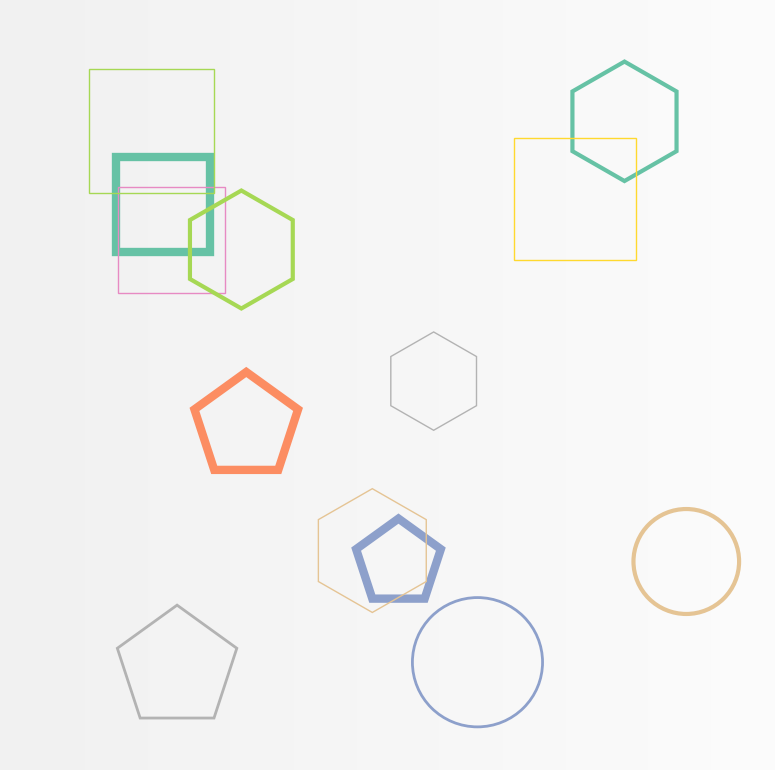[{"shape": "hexagon", "thickness": 1.5, "radius": 0.39, "center": [0.806, 0.842]}, {"shape": "square", "thickness": 3, "radius": 0.31, "center": [0.21, 0.735]}, {"shape": "pentagon", "thickness": 3, "radius": 0.35, "center": [0.318, 0.447]}, {"shape": "circle", "thickness": 1, "radius": 0.42, "center": [0.616, 0.14]}, {"shape": "pentagon", "thickness": 3, "radius": 0.29, "center": [0.514, 0.269]}, {"shape": "square", "thickness": 0.5, "radius": 0.34, "center": [0.221, 0.689]}, {"shape": "square", "thickness": 0.5, "radius": 0.4, "center": [0.196, 0.83]}, {"shape": "hexagon", "thickness": 1.5, "radius": 0.38, "center": [0.311, 0.676]}, {"shape": "square", "thickness": 0.5, "radius": 0.39, "center": [0.742, 0.741]}, {"shape": "circle", "thickness": 1.5, "radius": 0.34, "center": [0.886, 0.271]}, {"shape": "hexagon", "thickness": 0.5, "radius": 0.4, "center": [0.48, 0.285]}, {"shape": "hexagon", "thickness": 0.5, "radius": 0.32, "center": [0.56, 0.505]}, {"shape": "pentagon", "thickness": 1, "radius": 0.41, "center": [0.228, 0.133]}]